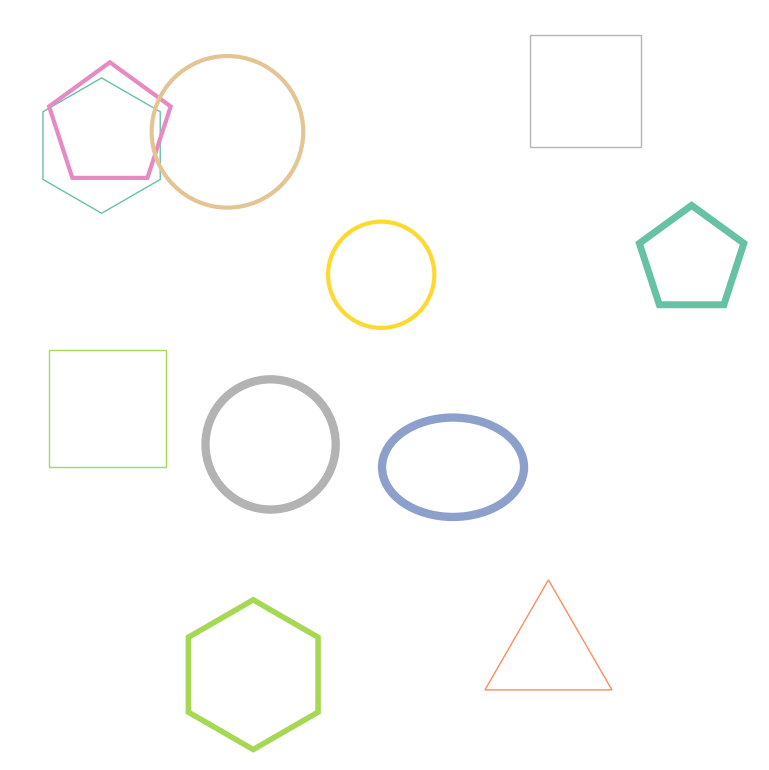[{"shape": "pentagon", "thickness": 2.5, "radius": 0.36, "center": [0.898, 0.662]}, {"shape": "hexagon", "thickness": 0.5, "radius": 0.44, "center": [0.132, 0.811]}, {"shape": "triangle", "thickness": 0.5, "radius": 0.48, "center": [0.712, 0.152]}, {"shape": "oval", "thickness": 3, "radius": 0.46, "center": [0.588, 0.393]}, {"shape": "pentagon", "thickness": 1.5, "radius": 0.41, "center": [0.143, 0.836]}, {"shape": "square", "thickness": 0.5, "radius": 0.38, "center": [0.14, 0.469]}, {"shape": "hexagon", "thickness": 2, "radius": 0.49, "center": [0.329, 0.124]}, {"shape": "circle", "thickness": 1.5, "radius": 0.34, "center": [0.495, 0.643]}, {"shape": "circle", "thickness": 1.5, "radius": 0.49, "center": [0.295, 0.829]}, {"shape": "circle", "thickness": 3, "radius": 0.42, "center": [0.351, 0.423]}, {"shape": "square", "thickness": 0.5, "radius": 0.36, "center": [0.76, 0.882]}]